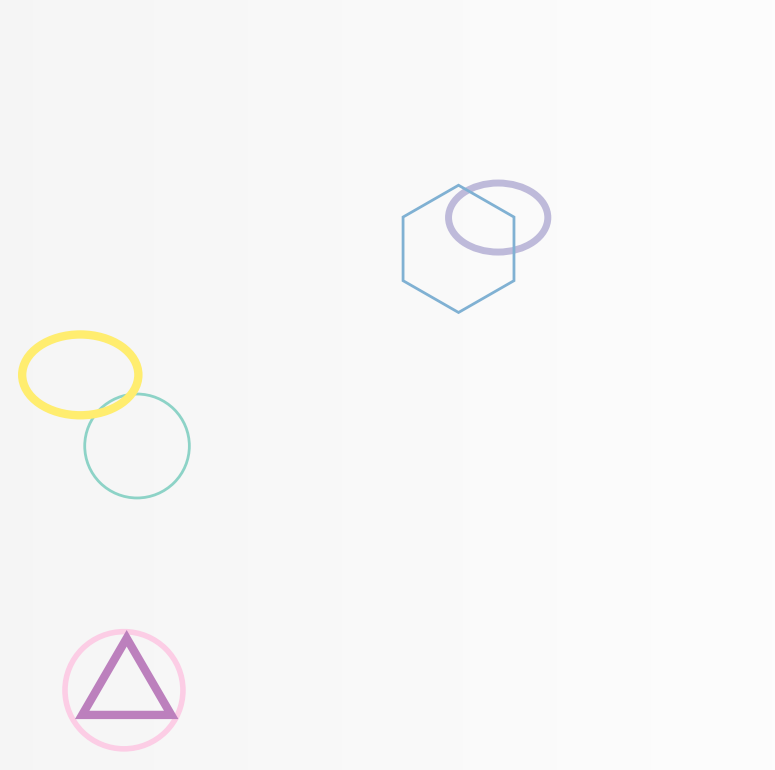[{"shape": "circle", "thickness": 1, "radius": 0.34, "center": [0.177, 0.421]}, {"shape": "oval", "thickness": 2.5, "radius": 0.32, "center": [0.643, 0.717]}, {"shape": "hexagon", "thickness": 1, "radius": 0.41, "center": [0.592, 0.677]}, {"shape": "circle", "thickness": 2, "radius": 0.38, "center": [0.16, 0.104]}, {"shape": "triangle", "thickness": 3, "radius": 0.33, "center": [0.163, 0.105]}, {"shape": "oval", "thickness": 3, "radius": 0.37, "center": [0.104, 0.513]}]